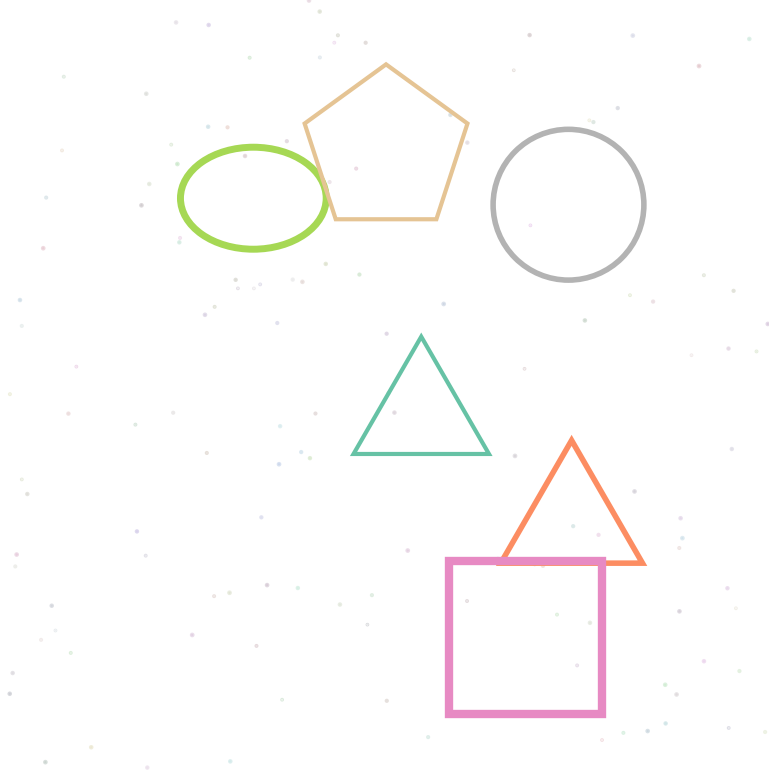[{"shape": "triangle", "thickness": 1.5, "radius": 0.51, "center": [0.547, 0.461]}, {"shape": "triangle", "thickness": 2, "radius": 0.53, "center": [0.742, 0.322]}, {"shape": "square", "thickness": 3, "radius": 0.5, "center": [0.682, 0.172]}, {"shape": "oval", "thickness": 2.5, "radius": 0.47, "center": [0.329, 0.743]}, {"shape": "pentagon", "thickness": 1.5, "radius": 0.56, "center": [0.501, 0.805]}, {"shape": "circle", "thickness": 2, "radius": 0.49, "center": [0.738, 0.734]}]